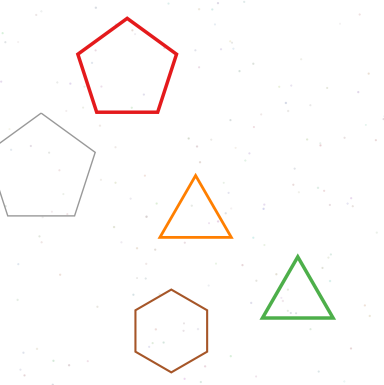[{"shape": "pentagon", "thickness": 2.5, "radius": 0.67, "center": [0.33, 0.818]}, {"shape": "triangle", "thickness": 2.5, "radius": 0.53, "center": [0.773, 0.227]}, {"shape": "triangle", "thickness": 2, "radius": 0.54, "center": [0.508, 0.437]}, {"shape": "hexagon", "thickness": 1.5, "radius": 0.54, "center": [0.445, 0.14]}, {"shape": "pentagon", "thickness": 1, "radius": 0.74, "center": [0.107, 0.559]}]